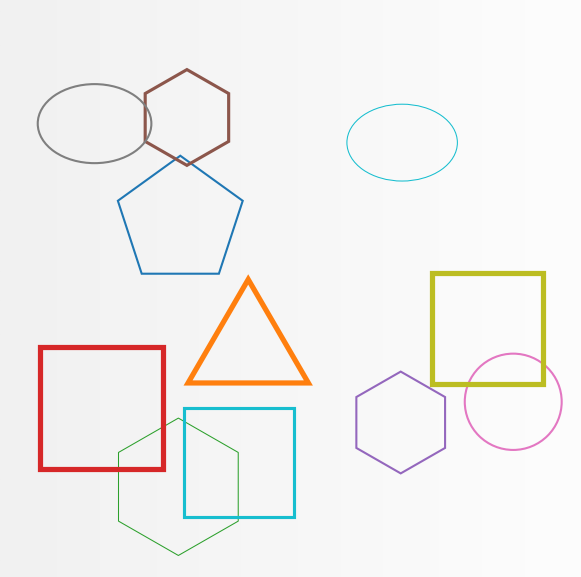[{"shape": "pentagon", "thickness": 1, "radius": 0.56, "center": [0.31, 0.617]}, {"shape": "triangle", "thickness": 2.5, "radius": 0.6, "center": [0.427, 0.396]}, {"shape": "hexagon", "thickness": 0.5, "radius": 0.59, "center": [0.307, 0.156]}, {"shape": "square", "thickness": 2.5, "radius": 0.53, "center": [0.175, 0.293]}, {"shape": "hexagon", "thickness": 1, "radius": 0.44, "center": [0.689, 0.268]}, {"shape": "hexagon", "thickness": 1.5, "radius": 0.41, "center": [0.322, 0.796]}, {"shape": "circle", "thickness": 1, "radius": 0.42, "center": [0.883, 0.303]}, {"shape": "oval", "thickness": 1, "radius": 0.49, "center": [0.163, 0.785]}, {"shape": "square", "thickness": 2.5, "radius": 0.48, "center": [0.839, 0.43]}, {"shape": "oval", "thickness": 0.5, "radius": 0.48, "center": [0.692, 0.752]}, {"shape": "square", "thickness": 1.5, "radius": 0.47, "center": [0.411, 0.198]}]